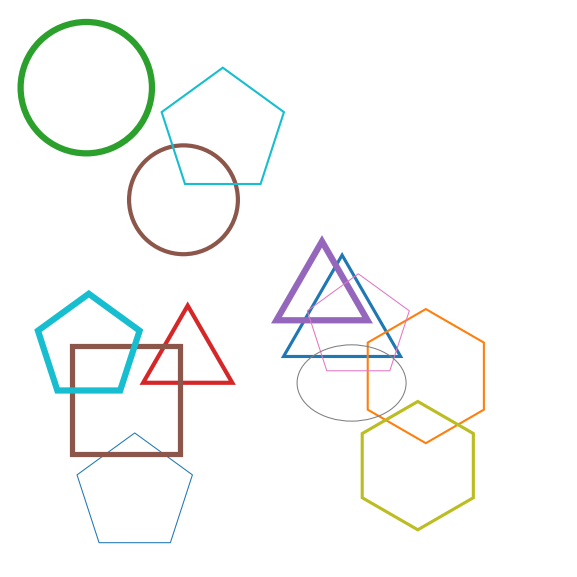[{"shape": "triangle", "thickness": 1.5, "radius": 0.59, "center": [0.592, 0.44]}, {"shape": "pentagon", "thickness": 0.5, "radius": 0.53, "center": [0.233, 0.144]}, {"shape": "hexagon", "thickness": 1, "radius": 0.58, "center": [0.737, 0.348]}, {"shape": "circle", "thickness": 3, "radius": 0.57, "center": [0.149, 0.847]}, {"shape": "triangle", "thickness": 2, "radius": 0.45, "center": [0.325, 0.381]}, {"shape": "triangle", "thickness": 3, "radius": 0.46, "center": [0.558, 0.49]}, {"shape": "square", "thickness": 2.5, "radius": 0.47, "center": [0.218, 0.307]}, {"shape": "circle", "thickness": 2, "radius": 0.47, "center": [0.318, 0.653]}, {"shape": "pentagon", "thickness": 0.5, "radius": 0.46, "center": [0.62, 0.432]}, {"shape": "oval", "thickness": 0.5, "radius": 0.47, "center": [0.609, 0.336]}, {"shape": "hexagon", "thickness": 1.5, "radius": 0.56, "center": [0.723, 0.193]}, {"shape": "pentagon", "thickness": 3, "radius": 0.46, "center": [0.154, 0.398]}, {"shape": "pentagon", "thickness": 1, "radius": 0.56, "center": [0.386, 0.771]}]